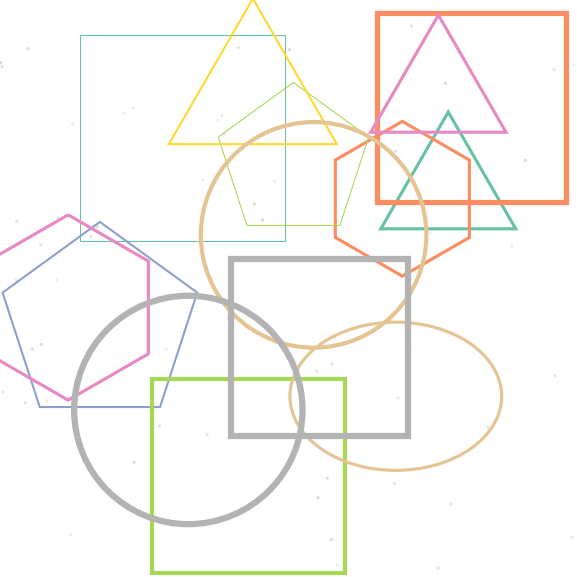[{"shape": "triangle", "thickness": 1.5, "radius": 0.67, "center": [0.776, 0.67]}, {"shape": "square", "thickness": 0.5, "radius": 0.89, "center": [0.316, 0.76]}, {"shape": "square", "thickness": 2.5, "radius": 0.82, "center": [0.816, 0.813]}, {"shape": "hexagon", "thickness": 1.5, "radius": 0.67, "center": [0.697, 0.655]}, {"shape": "pentagon", "thickness": 1, "radius": 0.89, "center": [0.173, 0.438]}, {"shape": "triangle", "thickness": 1.5, "radius": 0.68, "center": [0.759, 0.838]}, {"shape": "hexagon", "thickness": 1.5, "radius": 0.8, "center": [0.118, 0.467]}, {"shape": "square", "thickness": 2, "radius": 0.84, "center": [0.43, 0.175]}, {"shape": "pentagon", "thickness": 0.5, "radius": 0.68, "center": [0.508, 0.719]}, {"shape": "triangle", "thickness": 1, "radius": 0.84, "center": [0.438, 0.834]}, {"shape": "oval", "thickness": 1.5, "radius": 0.92, "center": [0.685, 0.313]}, {"shape": "circle", "thickness": 2, "radius": 0.98, "center": [0.543, 0.592]}, {"shape": "circle", "thickness": 3, "radius": 0.99, "center": [0.326, 0.289]}, {"shape": "square", "thickness": 3, "radius": 0.77, "center": [0.553, 0.397]}]